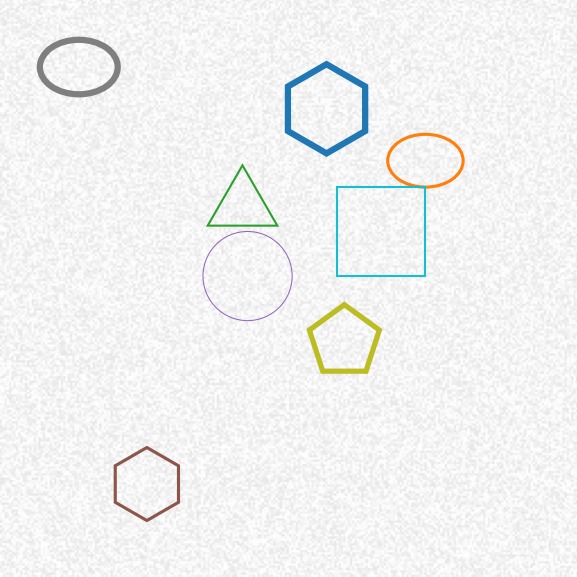[{"shape": "hexagon", "thickness": 3, "radius": 0.39, "center": [0.565, 0.811]}, {"shape": "oval", "thickness": 1.5, "radius": 0.33, "center": [0.737, 0.721]}, {"shape": "triangle", "thickness": 1, "radius": 0.35, "center": [0.42, 0.643]}, {"shape": "circle", "thickness": 0.5, "radius": 0.39, "center": [0.429, 0.521]}, {"shape": "hexagon", "thickness": 1.5, "radius": 0.32, "center": [0.254, 0.161]}, {"shape": "oval", "thickness": 3, "radius": 0.34, "center": [0.136, 0.883]}, {"shape": "pentagon", "thickness": 2.5, "radius": 0.32, "center": [0.596, 0.408]}, {"shape": "square", "thickness": 1, "radius": 0.38, "center": [0.66, 0.598]}]